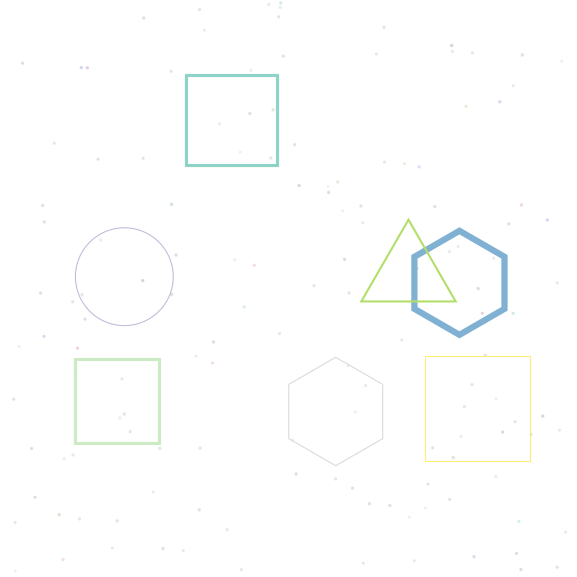[{"shape": "square", "thickness": 1.5, "radius": 0.39, "center": [0.401, 0.791]}, {"shape": "circle", "thickness": 0.5, "radius": 0.42, "center": [0.215, 0.52]}, {"shape": "hexagon", "thickness": 3, "radius": 0.45, "center": [0.796, 0.509]}, {"shape": "triangle", "thickness": 1, "radius": 0.47, "center": [0.707, 0.524]}, {"shape": "hexagon", "thickness": 0.5, "radius": 0.47, "center": [0.581, 0.287]}, {"shape": "square", "thickness": 1.5, "radius": 0.36, "center": [0.202, 0.305]}, {"shape": "square", "thickness": 0.5, "radius": 0.45, "center": [0.827, 0.292]}]